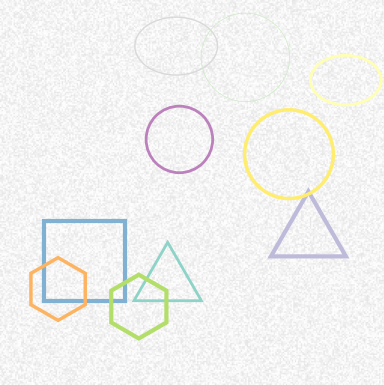[{"shape": "triangle", "thickness": 2, "radius": 0.51, "center": [0.436, 0.269]}, {"shape": "oval", "thickness": 2, "radius": 0.46, "center": [0.898, 0.792]}, {"shape": "triangle", "thickness": 3, "radius": 0.56, "center": [0.801, 0.39]}, {"shape": "square", "thickness": 3, "radius": 0.52, "center": [0.219, 0.322]}, {"shape": "hexagon", "thickness": 2.5, "radius": 0.41, "center": [0.151, 0.249]}, {"shape": "hexagon", "thickness": 3, "radius": 0.41, "center": [0.361, 0.204]}, {"shape": "oval", "thickness": 1, "radius": 0.54, "center": [0.458, 0.88]}, {"shape": "circle", "thickness": 2, "radius": 0.43, "center": [0.466, 0.638]}, {"shape": "circle", "thickness": 0.5, "radius": 0.57, "center": [0.637, 0.851]}, {"shape": "circle", "thickness": 2.5, "radius": 0.58, "center": [0.751, 0.6]}]